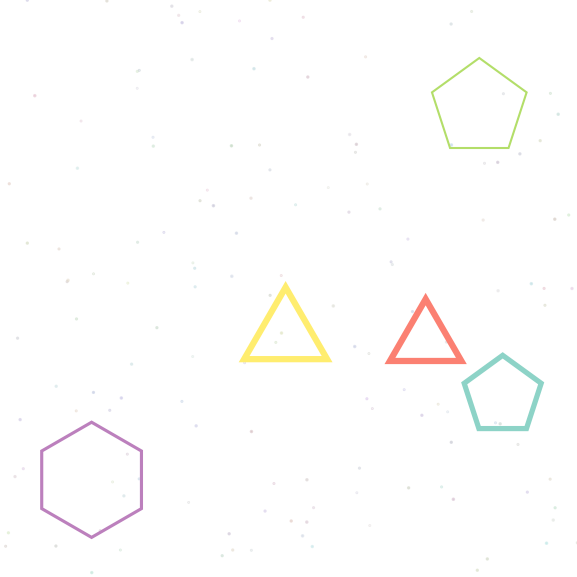[{"shape": "pentagon", "thickness": 2.5, "radius": 0.35, "center": [0.87, 0.314]}, {"shape": "triangle", "thickness": 3, "radius": 0.36, "center": [0.737, 0.41]}, {"shape": "pentagon", "thickness": 1, "radius": 0.43, "center": [0.83, 0.813]}, {"shape": "hexagon", "thickness": 1.5, "radius": 0.5, "center": [0.159, 0.168]}, {"shape": "triangle", "thickness": 3, "radius": 0.41, "center": [0.495, 0.419]}]